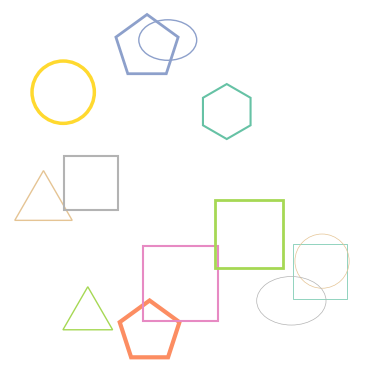[{"shape": "hexagon", "thickness": 1.5, "radius": 0.36, "center": [0.589, 0.71]}, {"shape": "square", "thickness": 0.5, "radius": 0.35, "center": [0.831, 0.294]}, {"shape": "pentagon", "thickness": 3, "radius": 0.41, "center": [0.389, 0.138]}, {"shape": "pentagon", "thickness": 2, "radius": 0.43, "center": [0.382, 0.877]}, {"shape": "oval", "thickness": 1, "radius": 0.38, "center": [0.436, 0.896]}, {"shape": "square", "thickness": 1.5, "radius": 0.49, "center": [0.469, 0.264]}, {"shape": "square", "thickness": 2, "radius": 0.44, "center": [0.646, 0.393]}, {"shape": "triangle", "thickness": 1, "radius": 0.37, "center": [0.228, 0.181]}, {"shape": "circle", "thickness": 2.5, "radius": 0.4, "center": [0.164, 0.761]}, {"shape": "triangle", "thickness": 1, "radius": 0.43, "center": [0.113, 0.471]}, {"shape": "circle", "thickness": 0.5, "radius": 0.35, "center": [0.836, 0.322]}, {"shape": "oval", "thickness": 0.5, "radius": 0.45, "center": [0.757, 0.219]}, {"shape": "square", "thickness": 1.5, "radius": 0.35, "center": [0.237, 0.524]}]